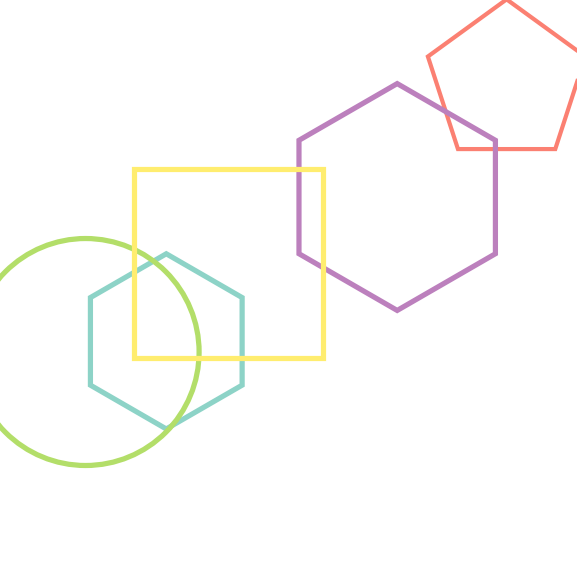[{"shape": "hexagon", "thickness": 2.5, "radius": 0.76, "center": [0.288, 0.408]}, {"shape": "pentagon", "thickness": 2, "radius": 0.72, "center": [0.877, 0.857]}, {"shape": "circle", "thickness": 2.5, "radius": 0.98, "center": [0.148, 0.39]}, {"shape": "hexagon", "thickness": 2.5, "radius": 0.98, "center": [0.688, 0.658]}, {"shape": "square", "thickness": 2.5, "radius": 0.82, "center": [0.396, 0.543]}]